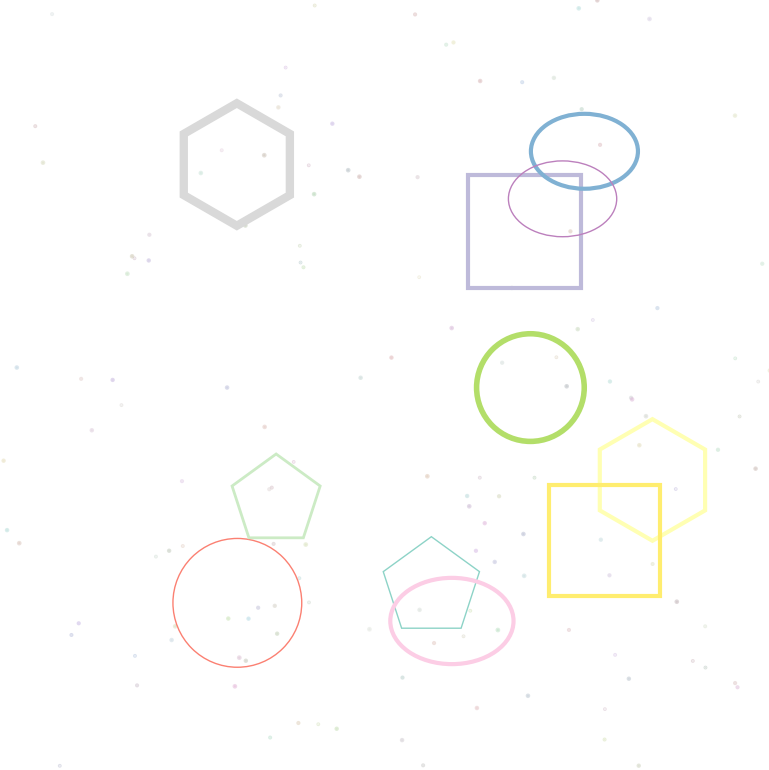[{"shape": "pentagon", "thickness": 0.5, "radius": 0.33, "center": [0.56, 0.237]}, {"shape": "hexagon", "thickness": 1.5, "radius": 0.39, "center": [0.847, 0.377]}, {"shape": "square", "thickness": 1.5, "radius": 0.37, "center": [0.681, 0.699]}, {"shape": "circle", "thickness": 0.5, "radius": 0.42, "center": [0.308, 0.217]}, {"shape": "oval", "thickness": 1.5, "radius": 0.35, "center": [0.759, 0.804]}, {"shape": "circle", "thickness": 2, "radius": 0.35, "center": [0.689, 0.497]}, {"shape": "oval", "thickness": 1.5, "radius": 0.4, "center": [0.587, 0.194]}, {"shape": "hexagon", "thickness": 3, "radius": 0.4, "center": [0.308, 0.786]}, {"shape": "oval", "thickness": 0.5, "radius": 0.35, "center": [0.731, 0.742]}, {"shape": "pentagon", "thickness": 1, "radius": 0.3, "center": [0.359, 0.35]}, {"shape": "square", "thickness": 1.5, "radius": 0.36, "center": [0.786, 0.298]}]